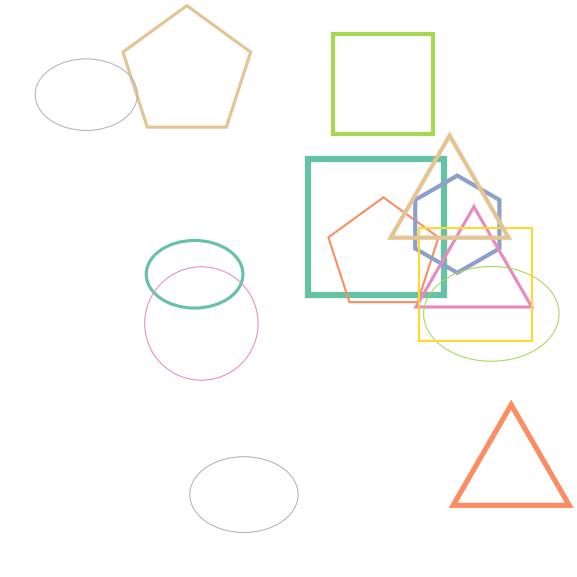[{"shape": "oval", "thickness": 1.5, "radius": 0.42, "center": [0.337, 0.524]}, {"shape": "square", "thickness": 3, "radius": 0.59, "center": [0.652, 0.607]}, {"shape": "triangle", "thickness": 2.5, "radius": 0.58, "center": [0.885, 0.182]}, {"shape": "pentagon", "thickness": 1, "radius": 0.5, "center": [0.664, 0.557]}, {"shape": "hexagon", "thickness": 2, "radius": 0.42, "center": [0.792, 0.611]}, {"shape": "circle", "thickness": 0.5, "radius": 0.49, "center": [0.349, 0.439]}, {"shape": "triangle", "thickness": 1.5, "radius": 0.58, "center": [0.821, 0.525]}, {"shape": "oval", "thickness": 0.5, "radius": 0.59, "center": [0.851, 0.456]}, {"shape": "square", "thickness": 2, "radius": 0.43, "center": [0.663, 0.854]}, {"shape": "square", "thickness": 1, "radius": 0.49, "center": [0.824, 0.506]}, {"shape": "triangle", "thickness": 2, "radius": 0.59, "center": [0.779, 0.647]}, {"shape": "pentagon", "thickness": 1.5, "radius": 0.58, "center": [0.323, 0.873]}, {"shape": "oval", "thickness": 0.5, "radius": 0.44, "center": [0.149, 0.835]}, {"shape": "oval", "thickness": 0.5, "radius": 0.47, "center": [0.422, 0.143]}]